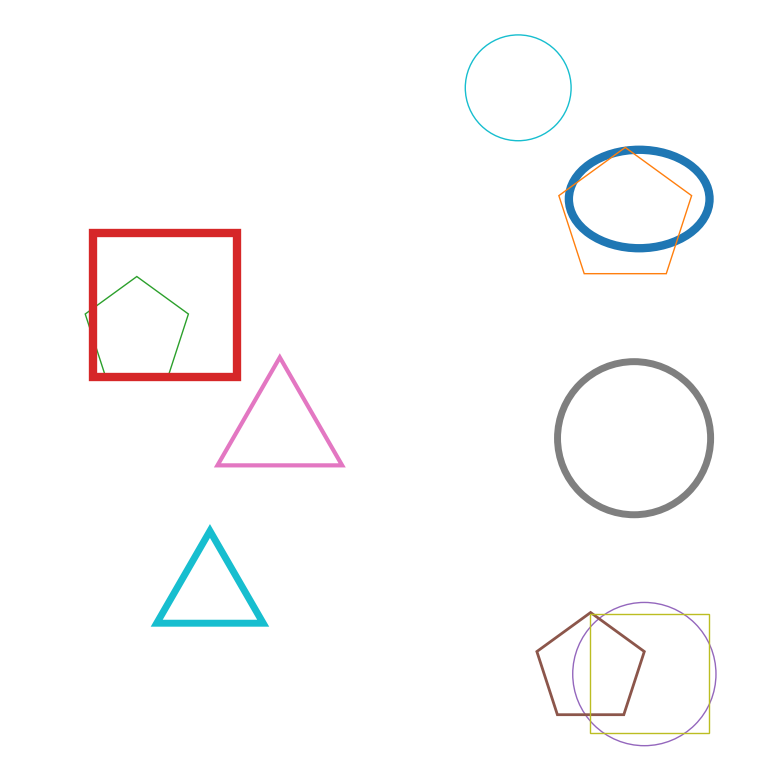[{"shape": "oval", "thickness": 3, "radius": 0.46, "center": [0.83, 0.742]}, {"shape": "pentagon", "thickness": 0.5, "radius": 0.45, "center": [0.812, 0.718]}, {"shape": "pentagon", "thickness": 0.5, "radius": 0.35, "center": [0.178, 0.57]}, {"shape": "square", "thickness": 3, "radius": 0.47, "center": [0.214, 0.604]}, {"shape": "circle", "thickness": 0.5, "radius": 0.47, "center": [0.837, 0.125]}, {"shape": "pentagon", "thickness": 1, "radius": 0.37, "center": [0.767, 0.131]}, {"shape": "triangle", "thickness": 1.5, "radius": 0.47, "center": [0.363, 0.442]}, {"shape": "circle", "thickness": 2.5, "radius": 0.5, "center": [0.823, 0.431]}, {"shape": "square", "thickness": 0.5, "radius": 0.39, "center": [0.844, 0.125]}, {"shape": "triangle", "thickness": 2.5, "radius": 0.4, "center": [0.273, 0.231]}, {"shape": "circle", "thickness": 0.5, "radius": 0.34, "center": [0.673, 0.886]}]